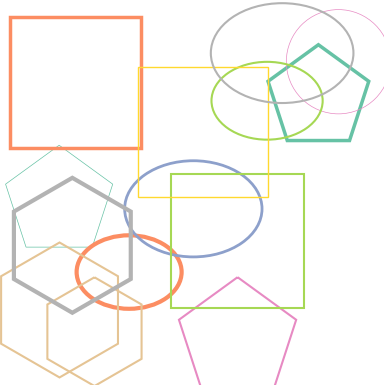[{"shape": "pentagon", "thickness": 0.5, "radius": 0.73, "center": [0.154, 0.476]}, {"shape": "pentagon", "thickness": 2.5, "radius": 0.69, "center": [0.827, 0.746]}, {"shape": "oval", "thickness": 3, "radius": 0.68, "center": [0.335, 0.293]}, {"shape": "square", "thickness": 2.5, "radius": 0.85, "center": [0.196, 0.786]}, {"shape": "oval", "thickness": 2, "radius": 0.89, "center": [0.502, 0.458]}, {"shape": "pentagon", "thickness": 1.5, "radius": 0.8, "center": [0.617, 0.12]}, {"shape": "circle", "thickness": 0.5, "radius": 0.68, "center": [0.879, 0.84]}, {"shape": "oval", "thickness": 1.5, "radius": 0.72, "center": [0.694, 0.738]}, {"shape": "square", "thickness": 1.5, "radius": 0.86, "center": [0.617, 0.374]}, {"shape": "square", "thickness": 1, "radius": 0.84, "center": [0.527, 0.657]}, {"shape": "hexagon", "thickness": 1.5, "radius": 0.88, "center": [0.155, 0.195]}, {"shape": "hexagon", "thickness": 1.5, "radius": 0.71, "center": [0.245, 0.139]}, {"shape": "hexagon", "thickness": 3, "radius": 0.88, "center": [0.188, 0.363]}, {"shape": "oval", "thickness": 1.5, "radius": 0.93, "center": [0.733, 0.862]}]